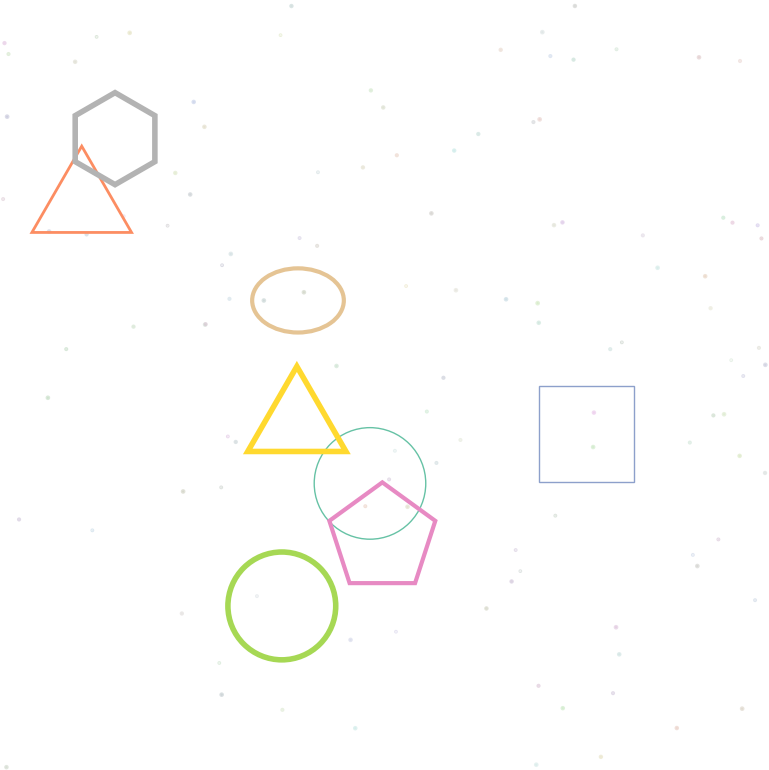[{"shape": "circle", "thickness": 0.5, "radius": 0.36, "center": [0.48, 0.372]}, {"shape": "triangle", "thickness": 1, "radius": 0.37, "center": [0.106, 0.735]}, {"shape": "square", "thickness": 0.5, "radius": 0.31, "center": [0.762, 0.436]}, {"shape": "pentagon", "thickness": 1.5, "radius": 0.36, "center": [0.497, 0.301]}, {"shape": "circle", "thickness": 2, "radius": 0.35, "center": [0.366, 0.213]}, {"shape": "triangle", "thickness": 2, "radius": 0.37, "center": [0.386, 0.45]}, {"shape": "oval", "thickness": 1.5, "radius": 0.3, "center": [0.387, 0.61]}, {"shape": "hexagon", "thickness": 2, "radius": 0.3, "center": [0.149, 0.82]}]